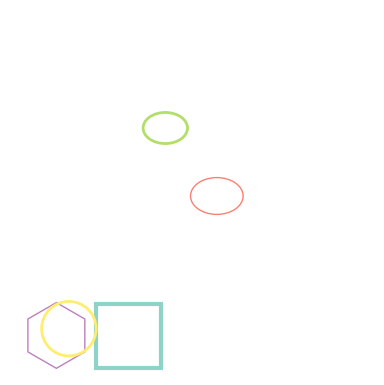[{"shape": "square", "thickness": 3, "radius": 0.42, "center": [0.334, 0.127]}, {"shape": "oval", "thickness": 1, "radius": 0.34, "center": [0.563, 0.491]}, {"shape": "oval", "thickness": 2, "radius": 0.29, "center": [0.429, 0.668]}, {"shape": "hexagon", "thickness": 1, "radius": 0.43, "center": [0.146, 0.129]}, {"shape": "circle", "thickness": 2, "radius": 0.35, "center": [0.179, 0.146]}]